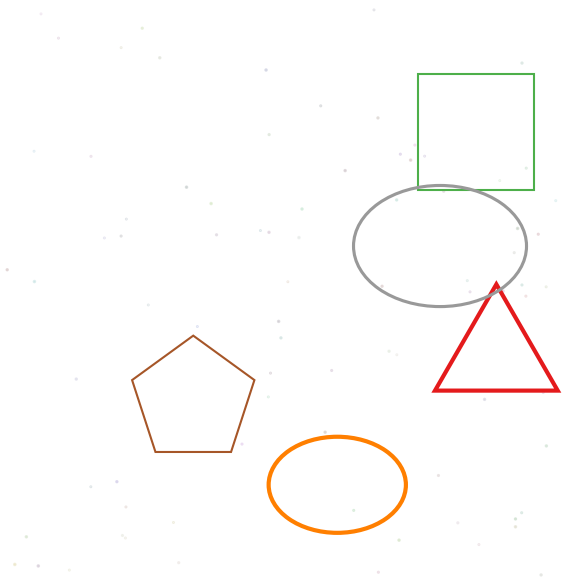[{"shape": "triangle", "thickness": 2, "radius": 0.61, "center": [0.859, 0.384]}, {"shape": "square", "thickness": 1, "radius": 0.5, "center": [0.824, 0.77]}, {"shape": "oval", "thickness": 2, "radius": 0.59, "center": [0.584, 0.16]}, {"shape": "pentagon", "thickness": 1, "radius": 0.56, "center": [0.335, 0.307]}, {"shape": "oval", "thickness": 1.5, "radius": 0.75, "center": [0.762, 0.573]}]